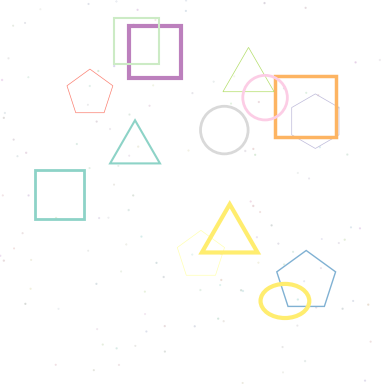[{"shape": "triangle", "thickness": 1.5, "radius": 0.37, "center": [0.351, 0.613]}, {"shape": "square", "thickness": 2, "radius": 0.32, "center": [0.155, 0.495]}, {"shape": "pentagon", "thickness": 0.5, "radius": 0.32, "center": [0.522, 0.337]}, {"shape": "hexagon", "thickness": 0.5, "radius": 0.35, "center": [0.819, 0.685]}, {"shape": "pentagon", "thickness": 0.5, "radius": 0.31, "center": [0.234, 0.758]}, {"shape": "pentagon", "thickness": 1, "radius": 0.4, "center": [0.795, 0.269]}, {"shape": "square", "thickness": 2.5, "radius": 0.39, "center": [0.793, 0.723]}, {"shape": "triangle", "thickness": 0.5, "radius": 0.38, "center": [0.646, 0.8]}, {"shape": "circle", "thickness": 2, "radius": 0.29, "center": [0.688, 0.746]}, {"shape": "circle", "thickness": 2, "radius": 0.31, "center": [0.583, 0.662]}, {"shape": "square", "thickness": 3, "radius": 0.34, "center": [0.403, 0.865]}, {"shape": "square", "thickness": 1.5, "radius": 0.29, "center": [0.355, 0.894]}, {"shape": "triangle", "thickness": 3, "radius": 0.42, "center": [0.597, 0.386]}, {"shape": "oval", "thickness": 3, "radius": 0.32, "center": [0.74, 0.218]}]